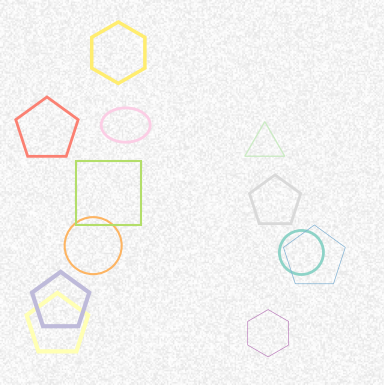[{"shape": "circle", "thickness": 2, "radius": 0.29, "center": [0.783, 0.344]}, {"shape": "pentagon", "thickness": 3, "radius": 0.42, "center": [0.149, 0.155]}, {"shape": "pentagon", "thickness": 3, "radius": 0.39, "center": [0.158, 0.216]}, {"shape": "pentagon", "thickness": 2, "radius": 0.43, "center": [0.122, 0.663]}, {"shape": "pentagon", "thickness": 0.5, "radius": 0.42, "center": [0.817, 0.331]}, {"shape": "circle", "thickness": 1.5, "radius": 0.37, "center": [0.242, 0.362]}, {"shape": "square", "thickness": 1.5, "radius": 0.42, "center": [0.281, 0.498]}, {"shape": "oval", "thickness": 2, "radius": 0.32, "center": [0.327, 0.675]}, {"shape": "pentagon", "thickness": 2, "radius": 0.35, "center": [0.714, 0.476]}, {"shape": "hexagon", "thickness": 0.5, "radius": 0.31, "center": [0.696, 0.134]}, {"shape": "triangle", "thickness": 1, "radius": 0.3, "center": [0.688, 0.624]}, {"shape": "hexagon", "thickness": 2.5, "radius": 0.4, "center": [0.307, 0.863]}]